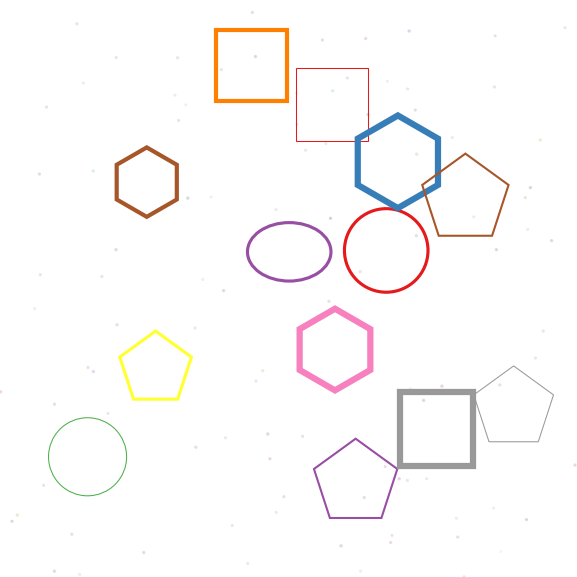[{"shape": "square", "thickness": 0.5, "radius": 0.31, "center": [0.575, 0.818]}, {"shape": "circle", "thickness": 1.5, "radius": 0.36, "center": [0.669, 0.565]}, {"shape": "hexagon", "thickness": 3, "radius": 0.4, "center": [0.689, 0.719]}, {"shape": "circle", "thickness": 0.5, "radius": 0.34, "center": [0.152, 0.208]}, {"shape": "oval", "thickness": 1.5, "radius": 0.36, "center": [0.501, 0.563]}, {"shape": "pentagon", "thickness": 1, "radius": 0.38, "center": [0.616, 0.164]}, {"shape": "square", "thickness": 2, "radius": 0.3, "center": [0.436, 0.886]}, {"shape": "pentagon", "thickness": 1.5, "radius": 0.33, "center": [0.269, 0.361]}, {"shape": "pentagon", "thickness": 1, "radius": 0.39, "center": [0.806, 0.655]}, {"shape": "hexagon", "thickness": 2, "radius": 0.3, "center": [0.254, 0.684]}, {"shape": "hexagon", "thickness": 3, "radius": 0.35, "center": [0.58, 0.394]}, {"shape": "pentagon", "thickness": 0.5, "radius": 0.36, "center": [0.889, 0.293]}, {"shape": "square", "thickness": 3, "radius": 0.32, "center": [0.756, 0.256]}]